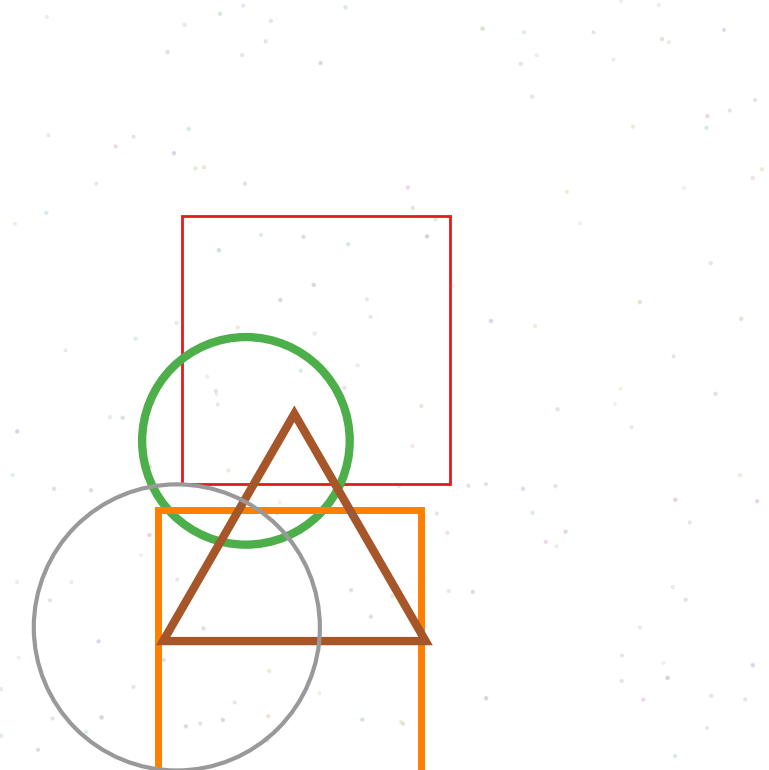[{"shape": "square", "thickness": 1, "radius": 0.87, "center": [0.41, 0.546]}, {"shape": "circle", "thickness": 3, "radius": 0.67, "center": [0.319, 0.427]}, {"shape": "square", "thickness": 2.5, "radius": 0.86, "center": [0.376, 0.166]}, {"shape": "triangle", "thickness": 3, "radius": 0.98, "center": [0.382, 0.266]}, {"shape": "circle", "thickness": 1.5, "radius": 0.93, "center": [0.23, 0.185]}]